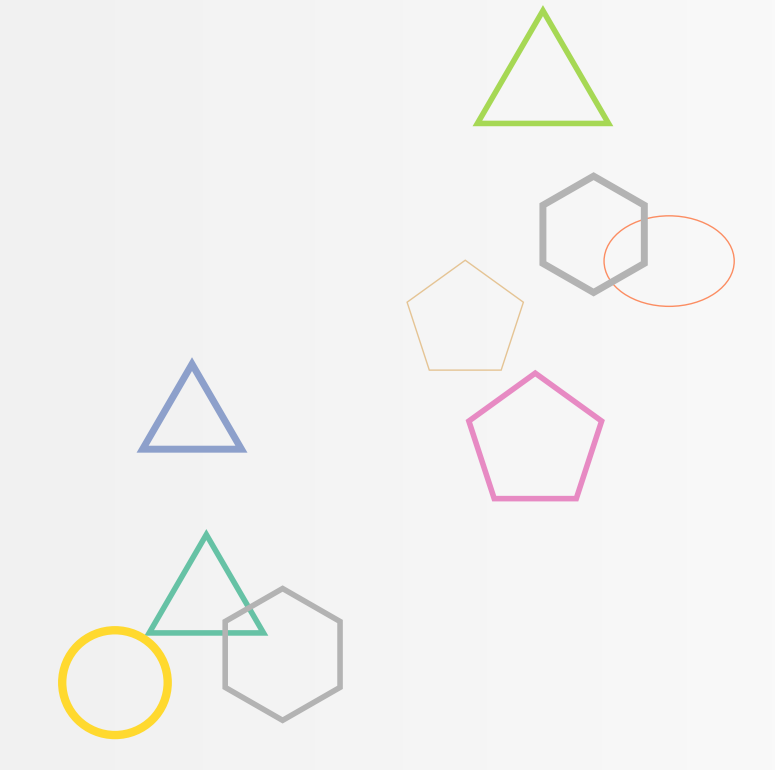[{"shape": "triangle", "thickness": 2, "radius": 0.43, "center": [0.266, 0.221]}, {"shape": "oval", "thickness": 0.5, "radius": 0.42, "center": [0.863, 0.661]}, {"shape": "triangle", "thickness": 2.5, "radius": 0.37, "center": [0.248, 0.453]}, {"shape": "pentagon", "thickness": 2, "radius": 0.45, "center": [0.691, 0.425]}, {"shape": "triangle", "thickness": 2, "radius": 0.49, "center": [0.701, 0.889]}, {"shape": "circle", "thickness": 3, "radius": 0.34, "center": [0.148, 0.113]}, {"shape": "pentagon", "thickness": 0.5, "radius": 0.39, "center": [0.6, 0.583]}, {"shape": "hexagon", "thickness": 2, "radius": 0.43, "center": [0.365, 0.15]}, {"shape": "hexagon", "thickness": 2.5, "radius": 0.38, "center": [0.766, 0.696]}]